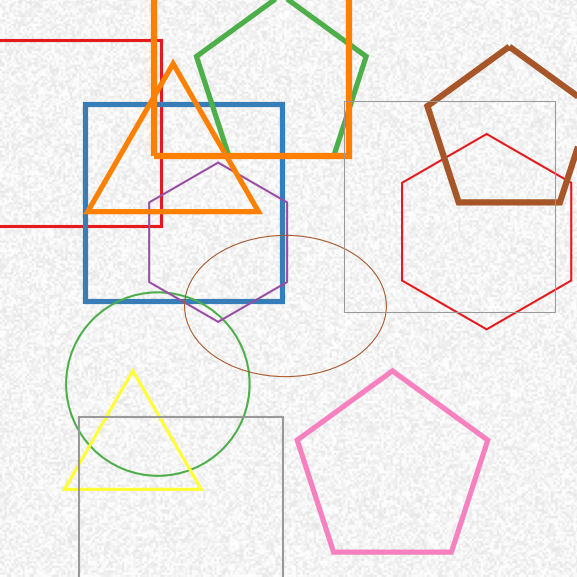[{"shape": "square", "thickness": 1.5, "radius": 0.8, "center": [0.118, 0.769]}, {"shape": "hexagon", "thickness": 1, "radius": 0.85, "center": [0.843, 0.598]}, {"shape": "square", "thickness": 2.5, "radius": 0.85, "center": [0.317, 0.648]}, {"shape": "pentagon", "thickness": 2.5, "radius": 0.77, "center": [0.487, 0.854]}, {"shape": "circle", "thickness": 1, "radius": 0.79, "center": [0.273, 0.334]}, {"shape": "hexagon", "thickness": 1, "radius": 0.69, "center": [0.378, 0.58]}, {"shape": "square", "thickness": 3, "radius": 0.85, "center": [0.436, 0.897]}, {"shape": "triangle", "thickness": 2.5, "radius": 0.85, "center": [0.3, 0.718]}, {"shape": "triangle", "thickness": 1.5, "radius": 0.68, "center": [0.23, 0.22]}, {"shape": "pentagon", "thickness": 3, "radius": 0.75, "center": [0.882, 0.769]}, {"shape": "oval", "thickness": 0.5, "radius": 0.87, "center": [0.494, 0.469]}, {"shape": "pentagon", "thickness": 2.5, "radius": 0.87, "center": [0.68, 0.183]}, {"shape": "square", "thickness": 0.5, "radius": 0.91, "center": [0.778, 0.641]}, {"shape": "square", "thickness": 1, "radius": 0.88, "center": [0.314, 0.101]}]